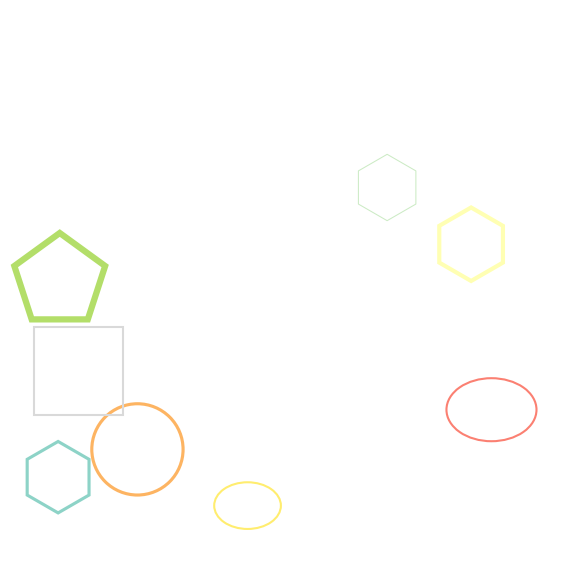[{"shape": "hexagon", "thickness": 1.5, "radius": 0.31, "center": [0.101, 0.173]}, {"shape": "hexagon", "thickness": 2, "radius": 0.32, "center": [0.816, 0.576]}, {"shape": "oval", "thickness": 1, "radius": 0.39, "center": [0.851, 0.29]}, {"shape": "circle", "thickness": 1.5, "radius": 0.4, "center": [0.238, 0.221]}, {"shape": "pentagon", "thickness": 3, "radius": 0.41, "center": [0.103, 0.513]}, {"shape": "square", "thickness": 1, "radius": 0.38, "center": [0.135, 0.357]}, {"shape": "hexagon", "thickness": 0.5, "radius": 0.29, "center": [0.67, 0.674]}, {"shape": "oval", "thickness": 1, "radius": 0.29, "center": [0.429, 0.124]}]